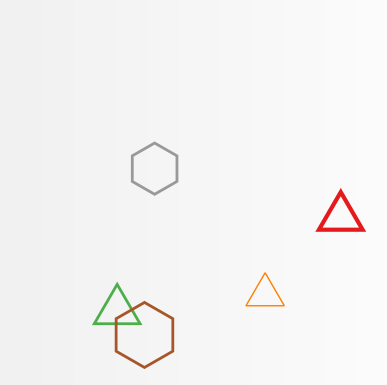[{"shape": "triangle", "thickness": 3, "radius": 0.33, "center": [0.879, 0.436]}, {"shape": "triangle", "thickness": 2, "radius": 0.34, "center": [0.302, 0.193]}, {"shape": "triangle", "thickness": 1, "radius": 0.29, "center": [0.684, 0.234]}, {"shape": "hexagon", "thickness": 2, "radius": 0.42, "center": [0.373, 0.13]}, {"shape": "hexagon", "thickness": 2, "radius": 0.33, "center": [0.399, 0.562]}]